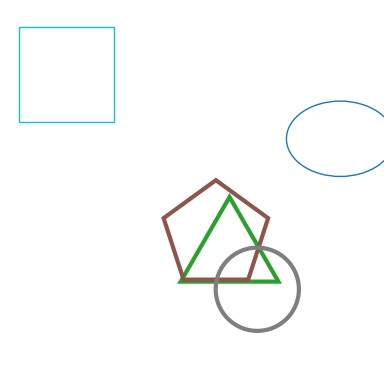[{"shape": "oval", "thickness": 1, "radius": 0.7, "center": [0.884, 0.64]}, {"shape": "triangle", "thickness": 3, "radius": 0.73, "center": [0.596, 0.342]}, {"shape": "pentagon", "thickness": 3, "radius": 0.71, "center": [0.561, 0.389]}, {"shape": "circle", "thickness": 3, "radius": 0.54, "center": [0.668, 0.249]}, {"shape": "square", "thickness": 1, "radius": 0.61, "center": [0.173, 0.807]}]